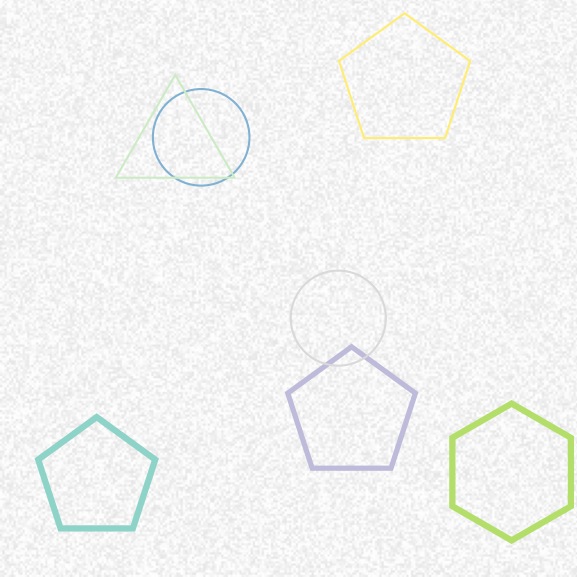[{"shape": "pentagon", "thickness": 3, "radius": 0.53, "center": [0.167, 0.17]}, {"shape": "pentagon", "thickness": 2.5, "radius": 0.58, "center": [0.609, 0.282]}, {"shape": "circle", "thickness": 1, "radius": 0.42, "center": [0.348, 0.761]}, {"shape": "hexagon", "thickness": 3, "radius": 0.59, "center": [0.886, 0.182]}, {"shape": "circle", "thickness": 1, "radius": 0.41, "center": [0.586, 0.448]}, {"shape": "triangle", "thickness": 1, "radius": 0.59, "center": [0.303, 0.751]}, {"shape": "pentagon", "thickness": 1, "radius": 0.6, "center": [0.7, 0.857]}]